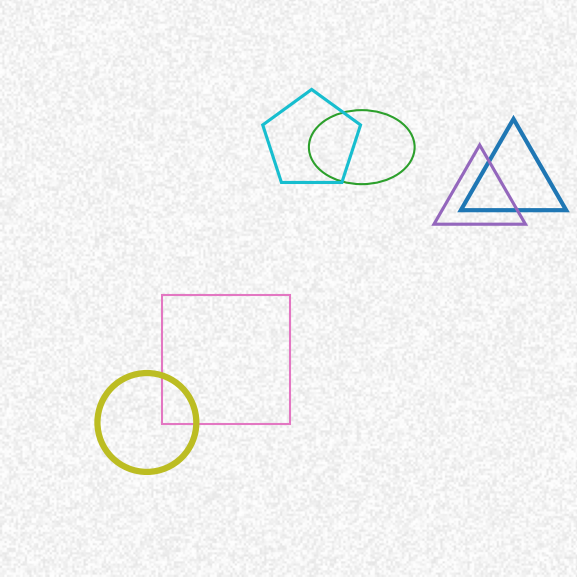[{"shape": "triangle", "thickness": 2, "radius": 0.53, "center": [0.889, 0.688]}, {"shape": "oval", "thickness": 1, "radius": 0.46, "center": [0.626, 0.744]}, {"shape": "triangle", "thickness": 1.5, "radius": 0.46, "center": [0.831, 0.657]}, {"shape": "square", "thickness": 1, "radius": 0.56, "center": [0.392, 0.376]}, {"shape": "circle", "thickness": 3, "radius": 0.43, "center": [0.254, 0.268]}, {"shape": "pentagon", "thickness": 1.5, "radius": 0.45, "center": [0.54, 0.755]}]